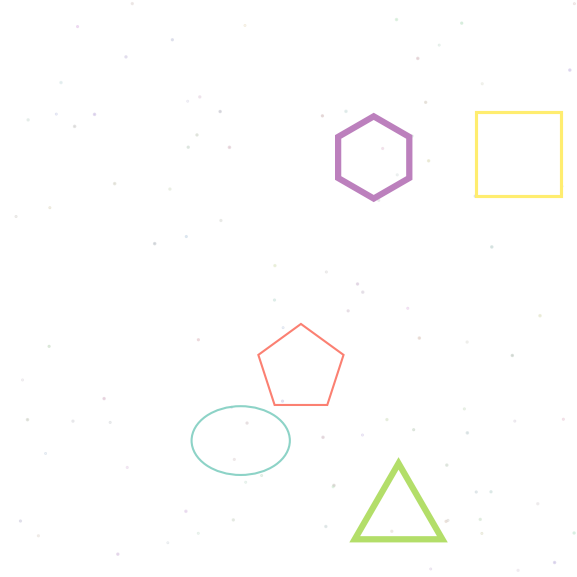[{"shape": "oval", "thickness": 1, "radius": 0.43, "center": [0.417, 0.236]}, {"shape": "pentagon", "thickness": 1, "radius": 0.39, "center": [0.521, 0.361]}, {"shape": "triangle", "thickness": 3, "radius": 0.44, "center": [0.69, 0.109]}, {"shape": "hexagon", "thickness": 3, "radius": 0.36, "center": [0.647, 0.727]}, {"shape": "square", "thickness": 1.5, "radius": 0.37, "center": [0.898, 0.732]}]